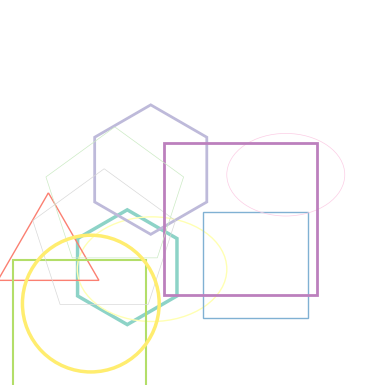[{"shape": "hexagon", "thickness": 2.5, "radius": 0.75, "center": [0.331, 0.306]}, {"shape": "oval", "thickness": 1, "radius": 0.97, "center": [0.395, 0.301]}, {"shape": "hexagon", "thickness": 2, "radius": 0.84, "center": [0.392, 0.559]}, {"shape": "triangle", "thickness": 1, "radius": 0.76, "center": [0.126, 0.348]}, {"shape": "square", "thickness": 1, "radius": 0.69, "center": [0.664, 0.313]}, {"shape": "square", "thickness": 1.5, "radius": 0.87, "center": [0.207, 0.151]}, {"shape": "oval", "thickness": 0.5, "radius": 0.77, "center": [0.742, 0.546]}, {"shape": "pentagon", "thickness": 0.5, "radius": 0.97, "center": [0.271, 0.367]}, {"shape": "square", "thickness": 2, "radius": 0.99, "center": [0.625, 0.431]}, {"shape": "pentagon", "thickness": 0.5, "radius": 0.94, "center": [0.298, 0.482]}, {"shape": "circle", "thickness": 2.5, "radius": 0.89, "center": [0.236, 0.211]}]